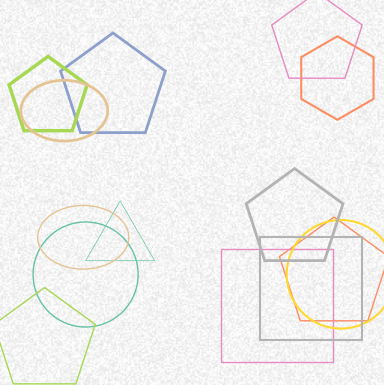[{"shape": "triangle", "thickness": 0.5, "radius": 0.52, "center": [0.312, 0.375]}, {"shape": "circle", "thickness": 1, "radius": 0.68, "center": [0.222, 0.287]}, {"shape": "pentagon", "thickness": 1, "radius": 0.75, "center": [0.868, 0.287]}, {"shape": "hexagon", "thickness": 1.5, "radius": 0.54, "center": [0.876, 0.797]}, {"shape": "pentagon", "thickness": 2, "radius": 0.72, "center": [0.293, 0.771]}, {"shape": "pentagon", "thickness": 1, "radius": 0.62, "center": [0.823, 0.897]}, {"shape": "square", "thickness": 1, "radius": 0.73, "center": [0.719, 0.207]}, {"shape": "pentagon", "thickness": 2.5, "radius": 0.53, "center": [0.125, 0.747]}, {"shape": "pentagon", "thickness": 1, "radius": 0.69, "center": [0.116, 0.115]}, {"shape": "circle", "thickness": 1.5, "radius": 0.71, "center": [0.886, 0.288]}, {"shape": "oval", "thickness": 1, "radius": 0.59, "center": [0.216, 0.384]}, {"shape": "oval", "thickness": 2, "radius": 0.56, "center": [0.167, 0.713]}, {"shape": "square", "thickness": 1.5, "radius": 0.67, "center": [0.808, 0.251]}, {"shape": "pentagon", "thickness": 2, "radius": 0.66, "center": [0.765, 0.43]}]